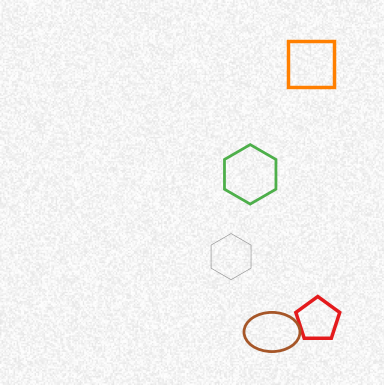[{"shape": "pentagon", "thickness": 2.5, "radius": 0.3, "center": [0.825, 0.17]}, {"shape": "hexagon", "thickness": 2, "radius": 0.39, "center": [0.65, 0.547]}, {"shape": "square", "thickness": 2.5, "radius": 0.3, "center": [0.808, 0.834]}, {"shape": "oval", "thickness": 2, "radius": 0.36, "center": [0.706, 0.138]}, {"shape": "hexagon", "thickness": 0.5, "radius": 0.3, "center": [0.6, 0.333]}]